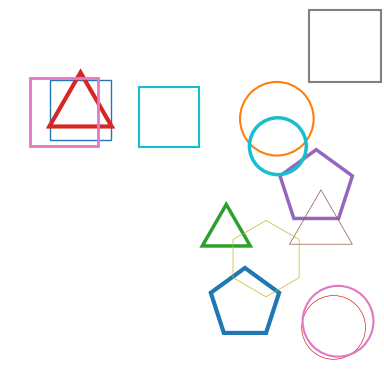[{"shape": "square", "thickness": 1, "radius": 0.39, "center": [0.208, 0.714]}, {"shape": "pentagon", "thickness": 3, "radius": 0.47, "center": [0.636, 0.211]}, {"shape": "circle", "thickness": 1.5, "radius": 0.48, "center": [0.719, 0.692]}, {"shape": "triangle", "thickness": 2.5, "radius": 0.36, "center": [0.588, 0.397]}, {"shape": "triangle", "thickness": 3, "radius": 0.47, "center": [0.209, 0.718]}, {"shape": "circle", "thickness": 0.5, "radius": 0.41, "center": [0.867, 0.15]}, {"shape": "pentagon", "thickness": 2.5, "radius": 0.49, "center": [0.821, 0.512]}, {"shape": "triangle", "thickness": 0.5, "radius": 0.47, "center": [0.834, 0.413]}, {"shape": "square", "thickness": 2, "radius": 0.44, "center": [0.166, 0.708]}, {"shape": "circle", "thickness": 1.5, "radius": 0.46, "center": [0.878, 0.166]}, {"shape": "square", "thickness": 1.5, "radius": 0.47, "center": [0.896, 0.881]}, {"shape": "hexagon", "thickness": 0.5, "radius": 0.5, "center": [0.691, 0.328]}, {"shape": "circle", "thickness": 2.5, "radius": 0.37, "center": [0.722, 0.62]}, {"shape": "square", "thickness": 1.5, "radius": 0.39, "center": [0.44, 0.697]}]